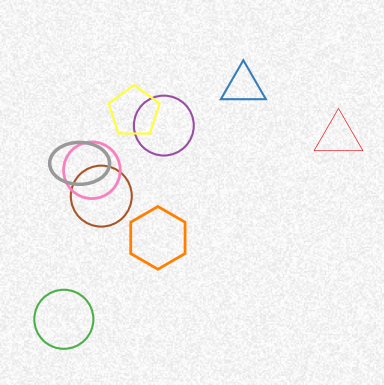[{"shape": "triangle", "thickness": 0.5, "radius": 0.37, "center": [0.879, 0.645]}, {"shape": "triangle", "thickness": 1.5, "radius": 0.34, "center": [0.632, 0.776]}, {"shape": "circle", "thickness": 1.5, "radius": 0.38, "center": [0.166, 0.171]}, {"shape": "circle", "thickness": 1.5, "radius": 0.39, "center": [0.426, 0.674]}, {"shape": "hexagon", "thickness": 2, "radius": 0.41, "center": [0.41, 0.382]}, {"shape": "pentagon", "thickness": 1.5, "radius": 0.35, "center": [0.348, 0.71]}, {"shape": "circle", "thickness": 1.5, "radius": 0.4, "center": [0.263, 0.491]}, {"shape": "circle", "thickness": 2, "radius": 0.37, "center": [0.239, 0.558]}, {"shape": "oval", "thickness": 2.5, "radius": 0.39, "center": [0.207, 0.576]}]